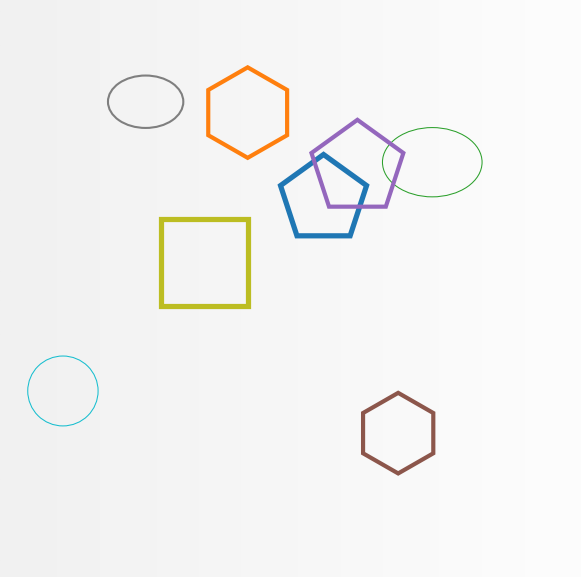[{"shape": "pentagon", "thickness": 2.5, "radius": 0.39, "center": [0.557, 0.654]}, {"shape": "hexagon", "thickness": 2, "radius": 0.39, "center": [0.426, 0.804]}, {"shape": "oval", "thickness": 0.5, "radius": 0.43, "center": [0.744, 0.718]}, {"shape": "pentagon", "thickness": 2, "radius": 0.42, "center": [0.615, 0.709]}, {"shape": "hexagon", "thickness": 2, "radius": 0.35, "center": [0.685, 0.249]}, {"shape": "oval", "thickness": 1, "radius": 0.32, "center": [0.251, 0.823]}, {"shape": "square", "thickness": 2.5, "radius": 0.38, "center": [0.352, 0.545]}, {"shape": "circle", "thickness": 0.5, "radius": 0.3, "center": [0.108, 0.322]}]